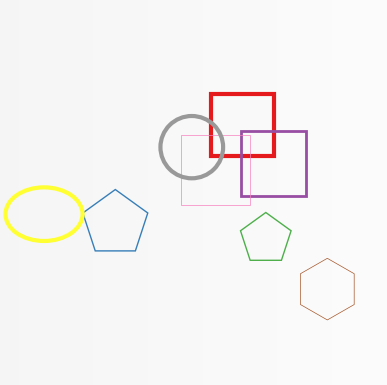[{"shape": "square", "thickness": 3, "radius": 0.4, "center": [0.626, 0.675]}, {"shape": "pentagon", "thickness": 1, "radius": 0.44, "center": [0.298, 0.42]}, {"shape": "pentagon", "thickness": 1, "radius": 0.34, "center": [0.686, 0.379]}, {"shape": "square", "thickness": 2, "radius": 0.42, "center": [0.706, 0.575]}, {"shape": "oval", "thickness": 3, "radius": 0.5, "center": [0.114, 0.444]}, {"shape": "hexagon", "thickness": 0.5, "radius": 0.4, "center": [0.845, 0.249]}, {"shape": "square", "thickness": 0.5, "radius": 0.45, "center": [0.556, 0.558]}, {"shape": "circle", "thickness": 3, "radius": 0.4, "center": [0.495, 0.618]}]